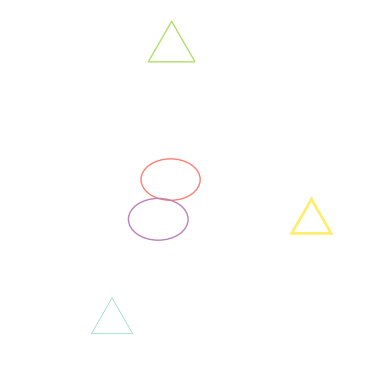[{"shape": "triangle", "thickness": 0.5, "radius": 0.31, "center": [0.291, 0.164]}, {"shape": "oval", "thickness": 1, "radius": 0.38, "center": [0.443, 0.534]}, {"shape": "triangle", "thickness": 1, "radius": 0.35, "center": [0.446, 0.874]}, {"shape": "oval", "thickness": 1, "radius": 0.39, "center": [0.411, 0.43]}, {"shape": "triangle", "thickness": 2, "radius": 0.3, "center": [0.809, 0.423]}]